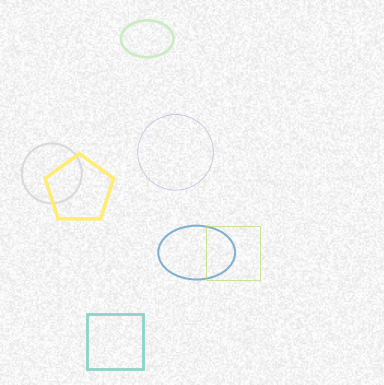[{"shape": "square", "thickness": 2, "radius": 0.36, "center": [0.3, 0.113]}, {"shape": "circle", "thickness": 0.5, "radius": 0.49, "center": [0.456, 0.604]}, {"shape": "oval", "thickness": 1.5, "radius": 0.5, "center": [0.511, 0.344]}, {"shape": "square", "thickness": 0.5, "radius": 0.35, "center": [0.606, 0.343]}, {"shape": "circle", "thickness": 1.5, "radius": 0.39, "center": [0.135, 0.55]}, {"shape": "oval", "thickness": 2, "radius": 0.34, "center": [0.382, 0.899]}, {"shape": "pentagon", "thickness": 2.5, "radius": 0.47, "center": [0.206, 0.507]}]